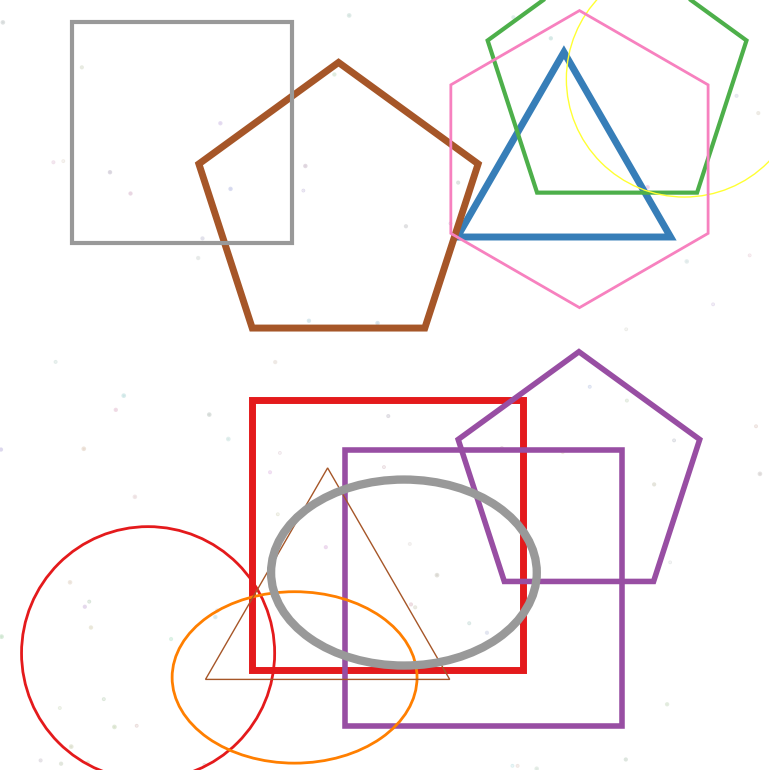[{"shape": "square", "thickness": 2.5, "radius": 0.88, "center": [0.503, 0.305]}, {"shape": "circle", "thickness": 1, "radius": 0.82, "center": [0.192, 0.152]}, {"shape": "triangle", "thickness": 2.5, "radius": 0.8, "center": [0.732, 0.772]}, {"shape": "pentagon", "thickness": 1.5, "radius": 0.88, "center": [0.801, 0.893]}, {"shape": "pentagon", "thickness": 2, "radius": 0.82, "center": [0.752, 0.378]}, {"shape": "square", "thickness": 2, "radius": 0.9, "center": [0.628, 0.237]}, {"shape": "oval", "thickness": 1, "radius": 0.8, "center": [0.383, 0.12]}, {"shape": "circle", "thickness": 0.5, "radius": 0.77, "center": [0.889, 0.897]}, {"shape": "triangle", "thickness": 0.5, "radius": 0.92, "center": [0.425, 0.209]}, {"shape": "pentagon", "thickness": 2.5, "radius": 0.95, "center": [0.44, 0.728]}, {"shape": "hexagon", "thickness": 1, "radius": 0.96, "center": [0.753, 0.793]}, {"shape": "oval", "thickness": 3, "radius": 0.86, "center": [0.525, 0.256]}, {"shape": "square", "thickness": 1.5, "radius": 0.71, "center": [0.236, 0.828]}]